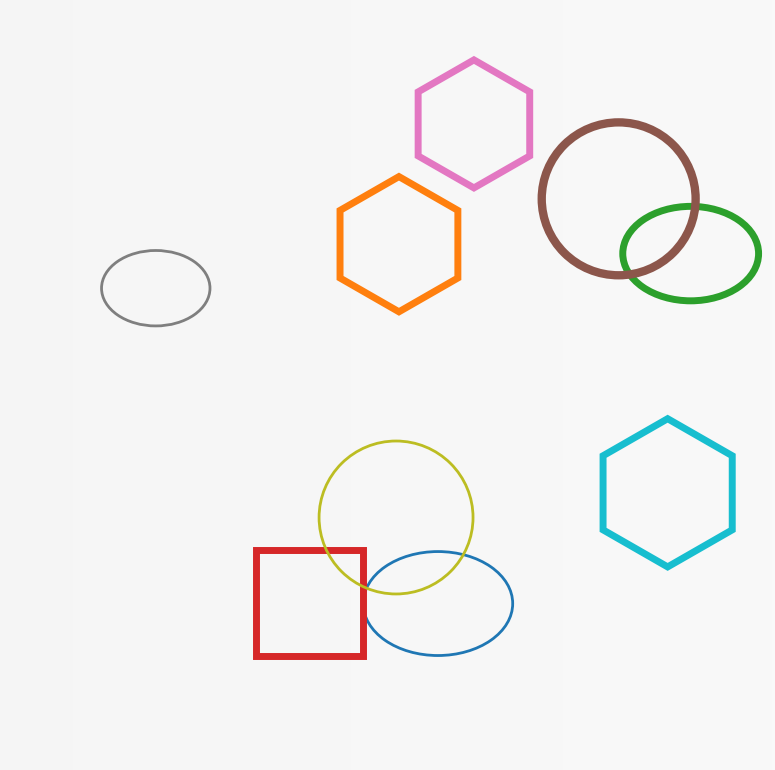[{"shape": "oval", "thickness": 1, "radius": 0.48, "center": [0.565, 0.216]}, {"shape": "hexagon", "thickness": 2.5, "radius": 0.44, "center": [0.515, 0.683]}, {"shape": "oval", "thickness": 2.5, "radius": 0.44, "center": [0.891, 0.671]}, {"shape": "square", "thickness": 2.5, "radius": 0.34, "center": [0.399, 0.217]}, {"shape": "circle", "thickness": 3, "radius": 0.5, "center": [0.798, 0.742]}, {"shape": "hexagon", "thickness": 2.5, "radius": 0.42, "center": [0.612, 0.839]}, {"shape": "oval", "thickness": 1, "radius": 0.35, "center": [0.201, 0.626]}, {"shape": "circle", "thickness": 1, "radius": 0.5, "center": [0.511, 0.328]}, {"shape": "hexagon", "thickness": 2.5, "radius": 0.48, "center": [0.861, 0.36]}]